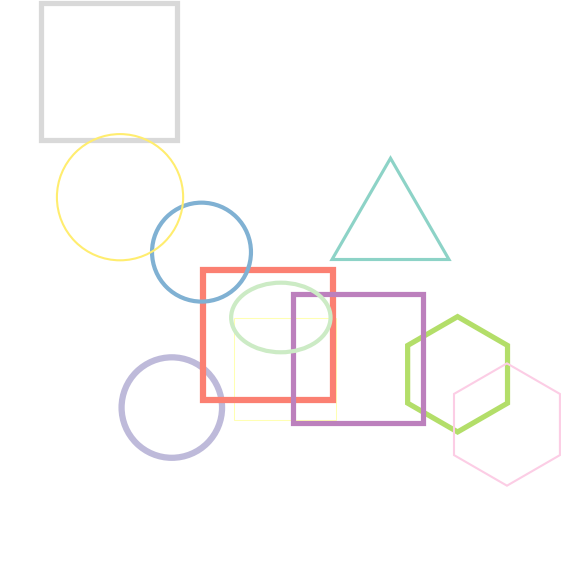[{"shape": "triangle", "thickness": 1.5, "radius": 0.58, "center": [0.676, 0.608]}, {"shape": "square", "thickness": 0.5, "radius": 0.44, "center": [0.493, 0.361]}, {"shape": "circle", "thickness": 3, "radius": 0.43, "center": [0.298, 0.293]}, {"shape": "square", "thickness": 3, "radius": 0.56, "center": [0.465, 0.419]}, {"shape": "circle", "thickness": 2, "radius": 0.43, "center": [0.349, 0.563]}, {"shape": "hexagon", "thickness": 2.5, "radius": 0.5, "center": [0.792, 0.351]}, {"shape": "hexagon", "thickness": 1, "radius": 0.53, "center": [0.878, 0.264]}, {"shape": "square", "thickness": 2.5, "radius": 0.59, "center": [0.189, 0.875]}, {"shape": "square", "thickness": 2.5, "radius": 0.56, "center": [0.619, 0.378]}, {"shape": "oval", "thickness": 2, "radius": 0.43, "center": [0.486, 0.449]}, {"shape": "circle", "thickness": 1, "radius": 0.55, "center": [0.208, 0.658]}]